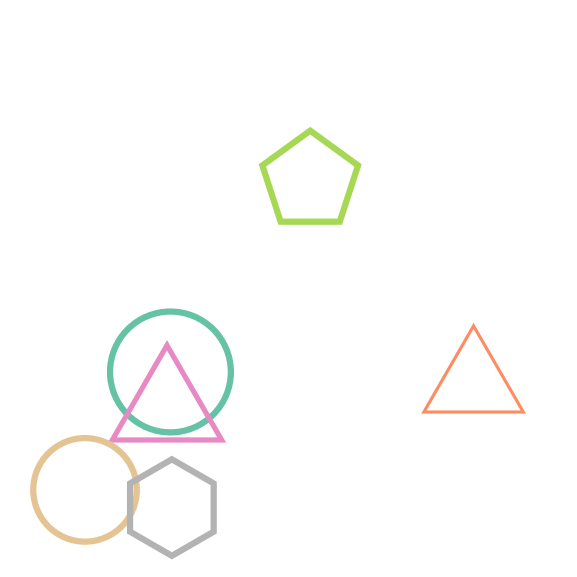[{"shape": "circle", "thickness": 3, "radius": 0.52, "center": [0.295, 0.355]}, {"shape": "triangle", "thickness": 1.5, "radius": 0.5, "center": [0.82, 0.335]}, {"shape": "triangle", "thickness": 2.5, "radius": 0.55, "center": [0.289, 0.292]}, {"shape": "pentagon", "thickness": 3, "radius": 0.44, "center": [0.537, 0.686]}, {"shape": "circle", "thickness": 3, "radius": 0.45, "center": [0.147, 0.151]}, {"shape": "hexagon", "thickness": 3, "radius": 0.42, "center": [0.298, 0.12]}]